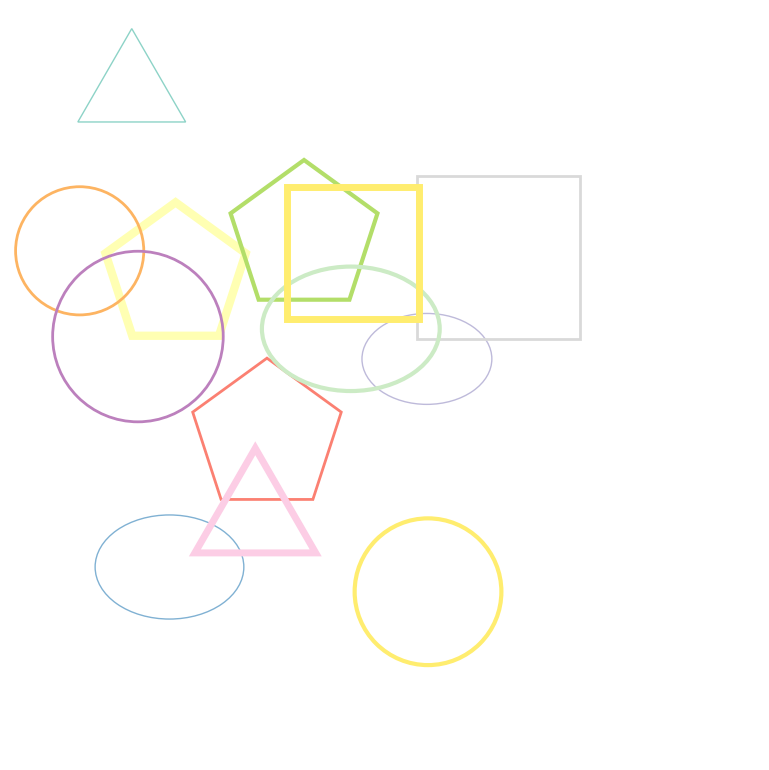[{"shape": "triangle", "thickness": 0.5, "radius": 0.4, "center": [0.171, 0.882]}, {"shape": "pentagon", "thickness": 3, "radius": 0.48, "center": [0.228, 0.641]}, {"shape": "oval", "thickness": 0.5, "radius": 0.42, "center": [0.554, 0.534]}, {"shape": "pentagon", "thickness": 1, "radius": 0.51, "center": [0.347, 0.433]}, {"shape": "oval", "thickness": 0.5, "radius": 0.48, "center": [0.22, 0.264]}, {"shape": "circle", "thickness": 1, "radius": 0.42, "center": [0.103, 0.674]}, {"shape": "pentagon", "thickness": 1.5, "radius": 0.5, "center": [0.395, 0.692]}, {"shape": "triangle", "thickness": 2.5, "radius": 0.45, "center": [0.332, 0.327]}, {"shape": "square", "thickness": 1, "radius": 0.53, "center": [0.648, 0.666]}, {"shape": "circle", "thickness": 1, "radius": 0.55, "center": [0.179, 0.563]}, {"shape": "oval", "thickness": 1.5, "radius": 0.58, "center": [0.456, 0.573]}, {"shape": "square", "thickness": 2.5, "radius": 0.43, "center": [0.458, 0.671]}, {"shape": "circle", "thickness": 1.5, "radius": 0.48, "center": [0.556, 0.232]}]